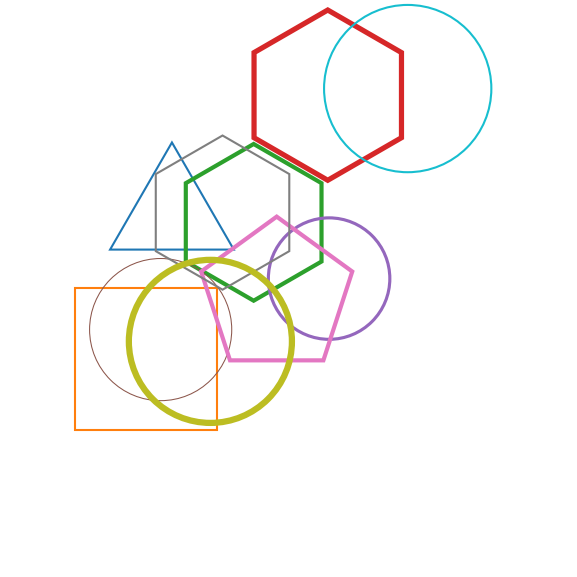[{"shape": "triangle", "thickness": 1, "radius": 0.62, "center": [0.298, 0.629]}, {"shape": "square", "thickness": 1, "radius": 0.62, "center": [0.253, 0.378]}, {"shape": "hexagon", "thickness": 2, "radius": 0.68, "center": [0.439, 0.614]}, {"shape": "hexagon", "thickness": 2.5, "radius": 0.74, "center": [0.568, 0.834]}, {"shape": "circle", "thickness": 1.5, "radius": 0.53, "center": [0.57, 0.517]}, {"shape": "circle", "thickness": 0.5, "radius": 0.62, "center": [0.278, 0.428]}, {"shape": "pentagon", "thickness": 2, "radius": 0.69, "center": [0.479, 0.486]}, {"shape": "hexagon", "thickness": 1, "radius": 0.67, "center": [0.385, 0.631]}, {"shape": "circle", "thickness": 3, "radius": 0.71, "center": [0.364, 0.408]}, {"shape": "circle", "thickness": 1, "radius": 0.72, "center": [0.706, 0.846]}]